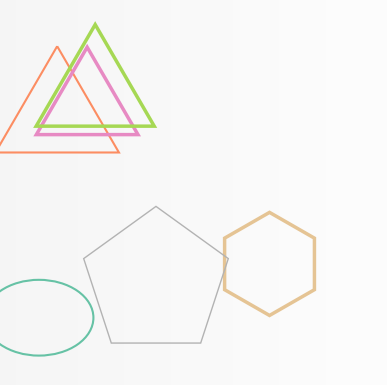[{"shape": "oval", "thickness": 1.5, "radius": 0.7, "center": [0.101, 0.175]}, {"shape": "triangle", "thickness": 1.5, "radius": 0.92, "center": [0.148, 0.696]}, {"shape": "triangle", "thickness": 2.5, "radius": 0.76, "center": [0.225, 0.726]}, {"shape": "triangle", "thickness": 2.5, "radius": 0.88, "center": [0.246, 0.76]}, {"shape": "hexagon", "thickness": 2.5, "radius": 0.67, "center": [0.696, 0.314]}, {"shape": "pentagon", "thickness": 1, "radius": 0.98, "center": [0.403, 0.268]}]